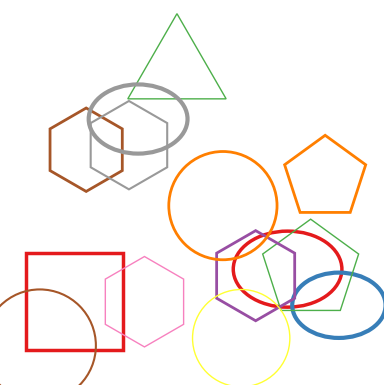[{"shape": "oval", "thickness": 2.5, "radius": 0.71, "center": [0.747, 0.301]}, {"shape": "square", "thickness": 2.5, "radius": 0.63, "center": [0.193, 0.217]}, {"shape": "oval", "thickness": 3, "radius": 0.61, "center": [0.88, 0.207]}, {"shape": "triangle", "thickness": 1, "radius": 0.74, "center": [0.46, 0.817]}, {"shape": "pentagon", "thickness": 1, "radius": 0.66, "center": [0.807, 0.3]}, {"shape": "hexagon", "thickness": 2, "radius": 0.59, "center": [0.664, 0.284]}, {"shape": "circle", "thickness": 2, "radius": 0.7, "center": [0.579, 0.466]}, {"shape": "pentagon", "thickness": 2, "radius": 0.55, "center": [0.845, 0.538]}, {"shape": "circle", "thickness": 1, "radius": 0.63, "center": [0.626, 0.122]}, {"shape": "hexagon", "thickness": 2, "radius": 0.54, "center": [0.224, 0.611]}, {"shape": "circle", "thickness": 1.5, "radius": 0.73, "center": [0.103, 0.102]}, {"shape": "hexagon", "thickness": 1, "radius": 0.59, "center": [0.375, 0.216]}, {"shape": "oval", "thickness": 3, "radius": 0.64, "center": [0.359, 0.691]}, {"shape": "hexagon", "thickness": 1.5, "radius": 0.57, "center": [0.335, 0.623]}]